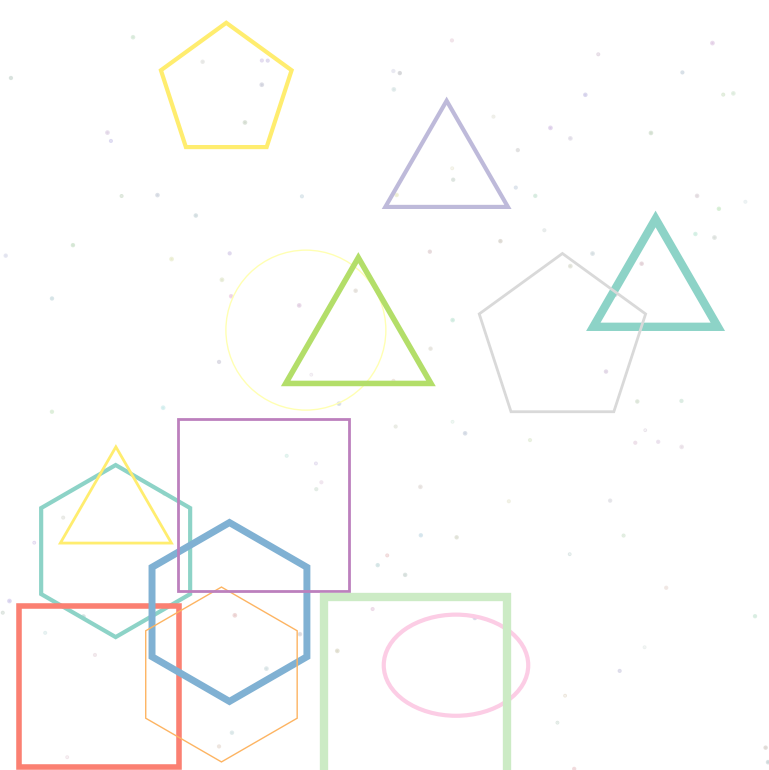[{"shape": "triangle", "thickness": 3, "radius": 0.47, "center": [0.851, 0.622]}, {"shape": "hexagon", "thickness": 1.5, "radius": 0.56, "center": [0.15, 0.284]}, {"shape": "circle", "thickness": 0.5, "radius": 0.52, "center": [0.397, 0.571]}, {"shape": "triangle", "thickness": 1.5, "radius": 0.46, "center": [0.58, 0.777]}, {"shape": "square", "thickness": 2, "radius": 0.52, "center": [0.128, 0.108]}, {"shape": "hexagon", "thickness": 2.5, "radius": 0.58, "center": [0.298, 0.205]}, {"shape": "hexagon", "thickness": 0.5, "radius": 0.57, "center": [0.288, 0.124]}, {"shape": "triangle", "thickness": 2, "radius": 0.54, "center": [0.465, 0.556]}, {"shape": "oval", "thickness": 1.5, "radius": 0.47, "center": [0.592, 0.136]}, {"shape": "pentagon", "thickness": 1, "radius": 0.57, "center": [0.73, 0.557]}, {"shape": "square", "thickness": 1, "radius": 0.56, "center": [0.342, 0.345]}, {"shape": "square", "thickness": 3, "radius": 0.59, "center": [0.54, 0.105]}, {"shape": "pentagon", "thickness": 1.5, "radius": 0.45, "center": [0.294, 0.881]}, {"shape": "triangle", "thickness": 1, "radius": 0.42, "center": [0.151, 0.336]}]